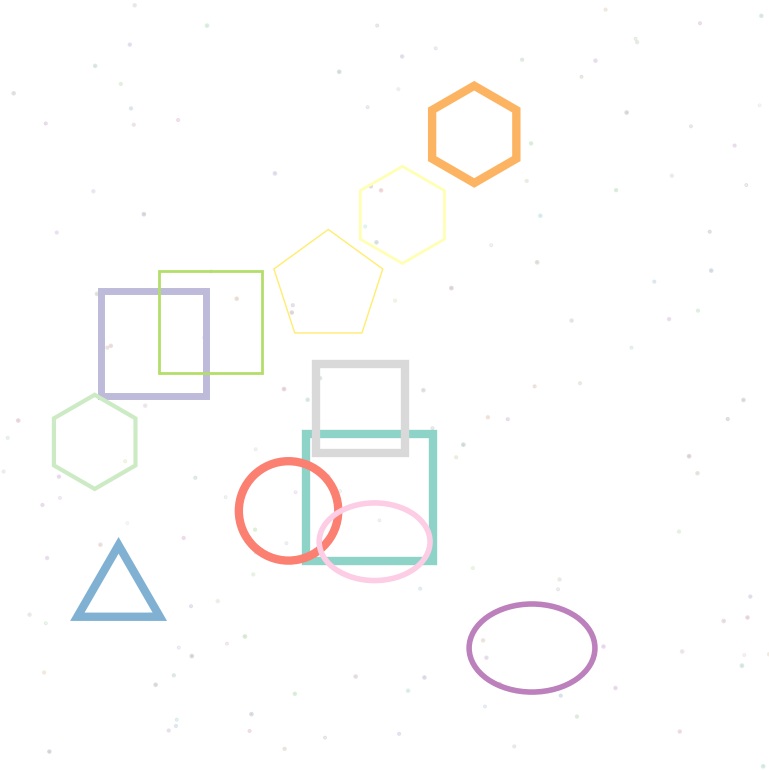[{"shape": "square", "thickness": 3, "radius": 0.41, "center": [0.48, 0.354]}, {"shape": "hexagon", "thickness": 1, "radius": 0.32, "center": [0.523, 0.721]}, {"shape": "square", "thickness": 2.5, "radius": 0.34, "center": [0.199, 0.554]}, {"shape": "circle", "thickness": 3, "radius": 0.32, "center": [0.375, 0.337]}, {"shape": "triangle", "thickness": 3, "radius": 0.31, "center": [0.154, 0.23]}, {"shape": "hexagon", "thickness": 3, "radius": 0.32, "center": [0.616, 0.826]}, {"shape": "square", "thickness": 1, "radius": 0.33, "center": [0.273, 0.582]}, {"shape": "oval", "thickness": 2, "radius": 0.36, "center": [0.487, 0.296]}, {"shape": "square", "thickness": 3, "radius": 0.29, "center": [0.469, 0.47]}, {"shape": "oval", "thickness": 2, "radius": 0.41, "center": [0.691, 0.158]}, {"shape": "hexagon", "thickness": 1.5, "radius": 0.31, "center": [0.123, 0.426]}, {"shape": "pentagon", "thickness": 0.5, "radius": 0.37, "center": [0.426, 0.628]}]